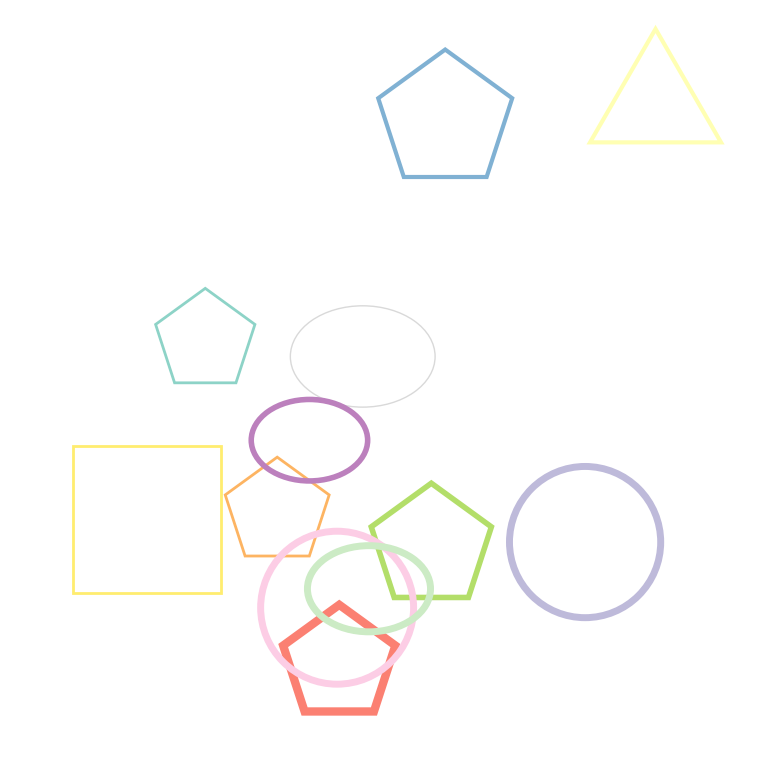[{"shape": "pentagon", "thickness": 1, "radius": 0.34, "center": [0.267, 0.558]}, {"shape": "triangle", "thickness": 1.5, "radius": 0.49, "center": [0.851, 0.864]}, {"shape": "circle", "thickness": 2.5, "radius": 0.49, "center": [0.76, 0.296]}, {"shape": "pentagon", "thickness": 3, "radius": 0.38, "center": [0.441, 0.138]}, {"shape": "pentagon", "thickness": 1.5, "radius": 0.46, "center": [0.578, 0.844]}, {"shape": "pentagon", "thickness": 1, "radius": 0.35, "center": [0.36, 0.335]}, {"shape": "pentagon", "thickness": 2, "radius": 0.41, "center": [0.56, 0.29]}, {"shape": "circle", "thickness": 2.5, "radius": 0.5, "center": [0.438, 0.211]}, {"shape": "oval", "thickness": 0.5, "radius": 0.47, "center": [0.471, 0.537]}, {"shape": "oval", "thickness": 2, "radius": 0.38, "center": [0.402, 0.428]}, {"shape": "oval", "thickness": 2.5, "radius": 0.4, "center": [0.479, 0.235]}, {"shape": "square", "thickness": 1, "radius": 0.48, "center": [0.191, 0.325]}]